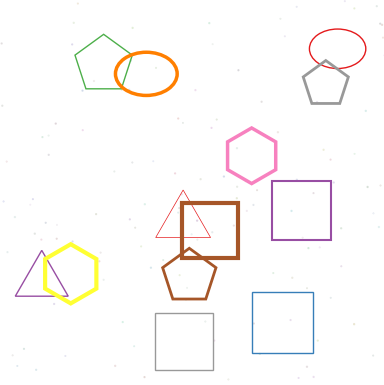[{"shape": "oval", "thickness": 1, "radius": 0.37, "center": [0.877, 0.873]}, {"shape": "triangle", "thickness": 0.5, "radius": 0.41, "center": [0.476, 0.424]}, {"shape": "square", "thickness": 1, "radius": 0.39, "center": [0.735, 0.163]}, {"shape": "pentagon", "thickness": 1, "radius": 0.39, "center": [0.269, 0.833]}, {"shape": "triangle", "thickness": 1, "radius": 0.4, "center": [0.108, 0.27]}, {"shape": "square", "thickness": 1.5, "radius": 0.38, "center": [0.784, 0.453]}, {"shape": "oval", "thickness": 2.5, "radius": 0.4, "center": [0.38, 0.808]}, {"shape": "hexagon", "thickness": 3, "radius": 0.38, "center": [0.184, 0.289]}, {"shape": "pentagon", "thickness": 2, "radius": 0.36, "center": [0.492, 0.282]}, {"shape": "square", "thickness": 3, "radius": 0.36, "center": [0.546, 0.402]}, {"shape": "hexagon", "thickness": 2.5, "radius": 0.36, "center": [0.654, 0.595]}, {"shape": "square", "thickness": 1, "radius": 0.38, "center": [0.477, 0.113]}, {"shape": "pentagon", "thickness": 2, "radius": 0.31, "center": [0.846, 0.781]}]